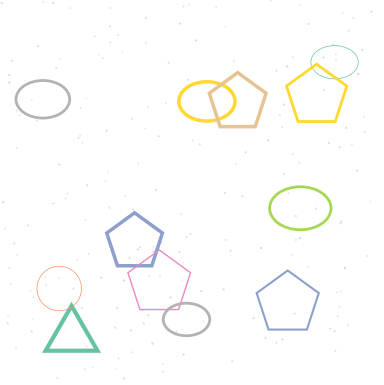[{"shape": "oval", "thickness": 0.5, "radius": 0.31, "center": [0.869, 0.838]}, {"shape": "triangle", "thickness": 3, "radius": 0.39, "center": [0.186, 0.128]}, {"shape": "circle", "thickness": 0.5, "radius": 0.29, "center": [0.154, 0.251]}, {"shape": "pentagon", "thickness": 2.5, "radius": 0.38, "center": [0.35, 0.371]}, {"shape": "pentagon", "thickness": 1.5, "radius": 0.42, "center": [0.747, 0.213]}, {"shape": "pentagon", "thickness": 1, "radius": 0.43, "center": [0.414, 0.265]}, {"shape": "oval", "thickness": 2, "radius": 0.4, "center": [0.78, 0.459]}, {"shape": "oval", "thickness": 2.5, "radius": 0.36, "center": [0.537, 0.737]}, {"shape": "pentagon", "thickness": 2, "radius": 0.41, "center": [0.822, 0.751]}, {"shape": "pentagon", "thickness": 2.5, "radius": 0.39, "center": [0.617, 0.734]}, {"shape": "oval", "thickness": 2, "radius": 0.3, "center": [0.484, 0.17]}, {"shape": "oval", "thickness": 2, "radius": 0.35, "center": [0.111, 0.742]}]